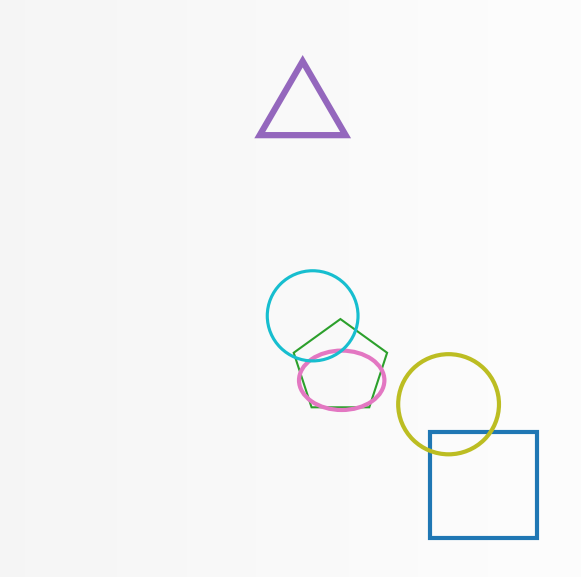[{"shape": "square", "thickness": 2, "radius": 0.46, "center": [0.832, 0.16]}, {"shape": "pentagon", "thickness": 1, "radius": 0.42, "center": [0.586, 0.362]}, {"shape": "triangle", "thickness": 3, "radius": 0.43, "center": [0.521, 0.808]}, {"shape": "oval", "thickness": 2, "radius": 0.37, "center": [0.588, 0.341]}, {"shape": "circle", "thickness": 2, "radius": 0.43, "center": [0.772, 0.299]}, {"shape": "circle", "thickness": 1.5, "radius": 0.39, "center": [0.538, 0.452]}]